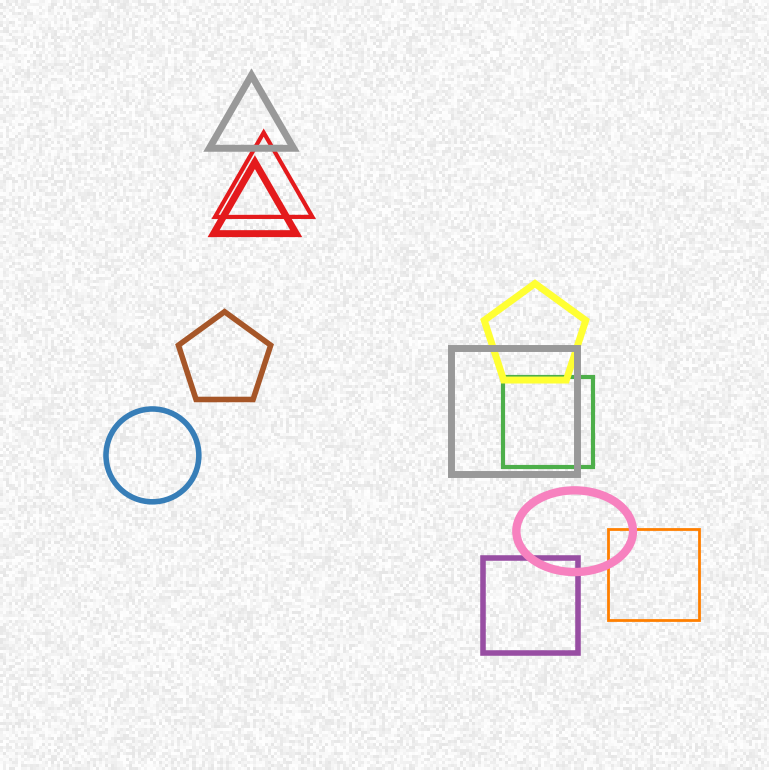[{"shape": "triangle", "thickness": 1.5, "radius": 0.36, "center": [0.342, 0.755]}, {"shape": "triangle", "thickness": 2.5, "radius": 0.31, "center": [0.331, 0.728]}, {"shape": "circle", "thickness": 2, "radius": 0.3, "center": [0.198, 0.409]}, {"shape": "square", "thickness": 1.5, "radius": 0.29, "center": [0.712, 0.452]}, {"shape": "square", "thickness": 2, "radius": 0.31, "center": [0.689, 0.213]}, {"shape": "square", "thickness": 1, "radius": 0.3, "center": [0.848, 0.254]}, {"shape": "pentagon", "thickness": 2.5, "radius": 0.35, "center": [0.695, 0.563]}, {"shape": "pentagon", "thickness": 2, "radius": 0.32, "center": [0.292, 0.532]}, {"shape": "oval", "thickness": 3, "radius": 0.38, "center": [0.746, 0.31]}, {"shape": "square", "thickness": 2.5, "radius": 0.41, "center": [0.667, 0.466]}, {"shape": "triangle", "thickness": 2.5, "radius": 0.32, "center": [0.327, 0.839]}]